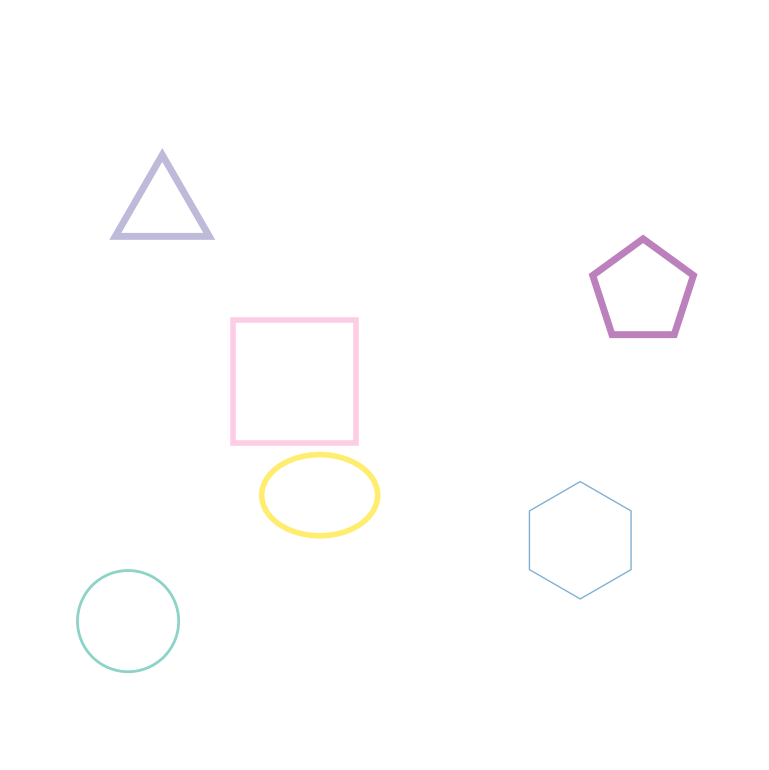[{"shape": "circle", "thickness": 1, "radius": 0.33, "center": [0.166, 0.193]}, {"shape": "triangle", "thickness": 2.5, "radius": 0.35, "center": [0.211, 0.728]}, {"shape": "hexagon", "thickness": 0.5, "radius": 0.38, "center": [0.754, 0.298]}, {"shape": "square", "thickness": 2, "radius": 0.4, "center": [0.382, 0.505]}, {"shape": "pentagon", "thickness": 2.5, "radius": 0.34, "center": [0.835, 0.621]}, {"shape": "oval", "thickness": 2, "radius": 0.38, "center": [0.415, 0.357]}]